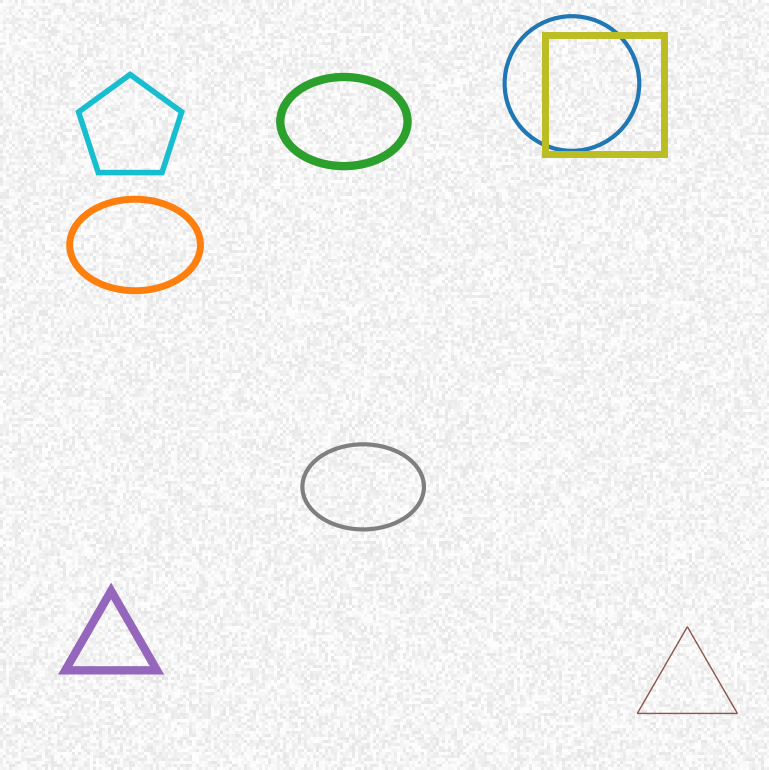[{"shape": "circle", "thickness": 1.5, "radius": 0.44, "center": [0.743, 0.892]}, {"shape": "oval", "thickness": 2.5, "radius": 0.42, "center": [0.175, 0.682]}, {"shape": "oval", "thickness": 3, "radius": 0.41, "center": [0.447, 0.842]}, {"shape": "triangle", "thickness": 3, "radius": 0.34, "center": [0.144, 0.164]}, {"shape": "triangle", "thickness": 0.5, "radius": 0.38, "center": [0.893, 0.111]}, {"shape": "oval", "thickness": 1.5, "radius": 0.39, "center": [0.472, 0.368]}, {"shape": "square", "thickness": 2.5, "radius": 0.39, "center": [0.786, 0.877]}, {"shape": "pentagon", "thickness": 2, "radius": 0.35, "center": [0.169, 0.833]}]